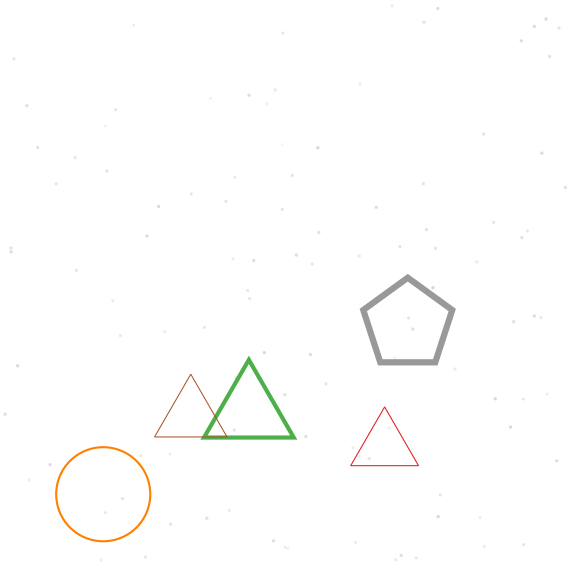[{"shape": "triangle", "thickness": 0.5, "radius": 0.34, "center": [0.666, 0.227]}, {"shape": "triangle", "thickness": 2, "radius": 0.45, "center": [0.431, 0.286]}, {"shape": "circle", "thickness": 1, "radius": 0.41, "center": [0.179, 0.143]}, {"shape": "triangle", "thickness": 0.5, "radius": 0.36, "center": [0.33, 0.279]}, {"shape": "pentagon", "thickness": 3, "radius": 0.4, "center": [0.706, 0.437]}]